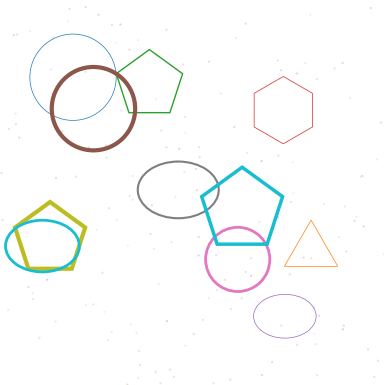[{"shape": "circle", "thickness": 0.5, "radius": 0.56, "center": [0.19, 0.799]}, {"shape": "triangle", "thickness": 0.5, "radius": 0.4, "center": [0.808, 0.348]}, {"shape": "pentagon", "thickness": 1, "radius": 0.45, "center": [0.388, 0.781]}, {"shape": "hexagon", "thickness": 0.5, "radius": 0.44, "center": [0.736, 0.714]}, {"shape": "oval", "thickness": 0.5, "radius": 0.41, "center": [0.74, 0.179]}, {"shape": "circle", "thickness": 3, "radius": 0.54, "center": [0.243, 0.718]}, {"shape": "circle", "thickness": 2, "radius": 0.42, "center": [0.617, 0.326]}, {"shape": "oval", "thickness": 1.5, "radius": 0.53, "center": [0.463, 0.507]}, {"shape": "pentagon", "thickness": 3, "radius": 0.48, "center": [0.13, 0.379]}, {"shape": "oval", "thickness": 2, "radius": 0.48, "center": [0.11, 0.361]}, {"shape": "pentagon", "thickness": 2.5, "radius": 0.55, "center": [0.629, 0.455]}]